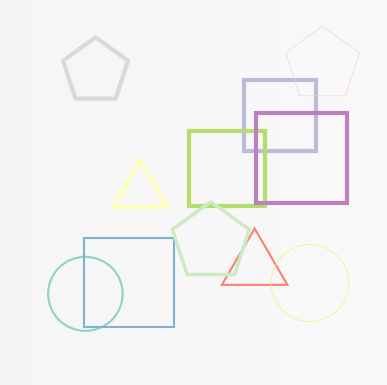[{"shape": "circle", "thickness": 1.5, "radius": 0.48, "center": [0.22, 0.237]}, {"shape": "triangle", "thickness": 2.5, "radius": 0.41, "center": [0.362, 0.503]}, {"shape": "square", "thickness": 3, "radius": 0.47, "center": [0.723, 0.7]}, {"shape": "triangle", "thickness": 1.5, "radius": 0.49, "center": [0.657, 0.309]}, {"shape": "square", "thickness": 1.5, "radius": 0.58, "center": [0.333, 0.267]}, {"shape": "square", "thickness": 3, "radius": 0.49, "center": [0.585, 0.562]}, {"shape": "pentagon", "thickness": 0.5, "radius": 0.5, "center": [0.832, 0.832]}, {"shape": "pentagon", "thickness": 3, "radius": 0.44, "center": [0.247, 0.815]}, {"shape": "square", "thickness": 3, "radius": 0.59, "center": [0.778, 0.59]}, {"shape": "pentagon", "thickness": 2.5, "radius": 0.52, "center": [0.544, 0.371]}, {"shape": "circle", "thickness": 0.5, "radius": 0.5, "center": [0.8, 0.265]}]